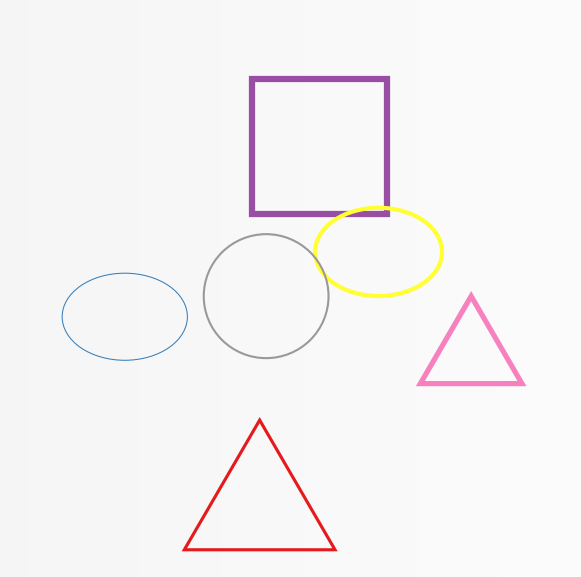[{"shape": "triangle", "thickness": 1.5, "radius": 0.75, "center": [0.447, 0.122]}, {"shape": "oval", "thickness": 0.5, "radius": 0.54, "center": [0.215, 0.451]}, {"shape": "square", "thickness": 3, "radius": 0.58, "center": [0.55, 0.746]}, {"shape": "oval", "thickness": 2, "radius": 0.55, "center": [0.651, 0.563]}, {"shape": "triangle", "thickness": 2.5, "radius": 0.5, "center": [0.811, 0.385]}, {"shape": "circle", "thickness": 1, "radius": 0.54, "center": [0.458, 0.486]}]